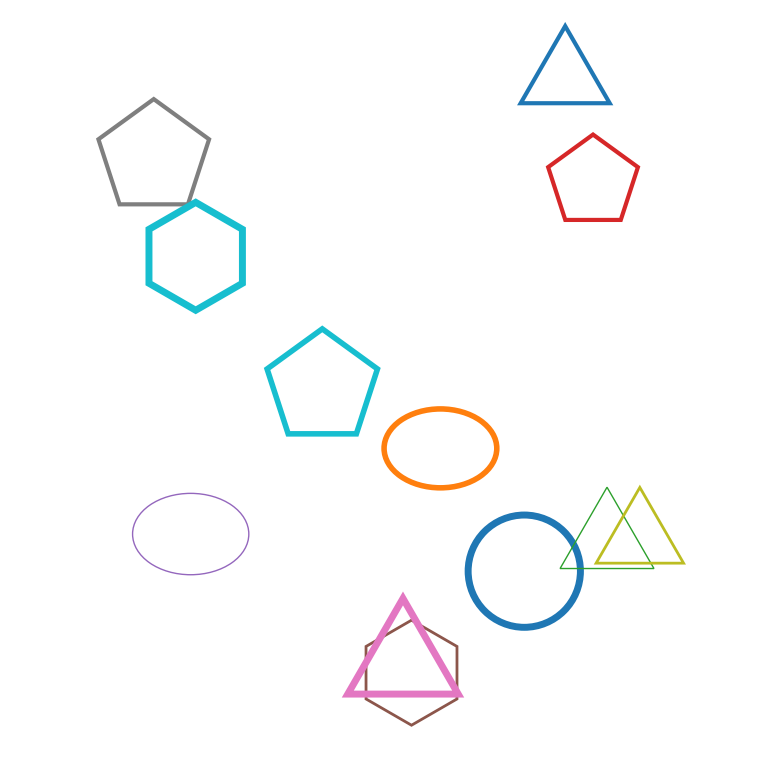[{"shape": "circle", "thickness": 2.5, "radius": 0.36, "center": [0.681, 0.258]}, {"shape": "triangle", "thickness": 1.5, "radius": 0.33, "center": [0.734, 0.899]}, {"shape": "oval", "thickness": 2, "radius": 0.37, "center": [0.572, 0.418]}, {"shape": "triangle", "thickness": 0.5, "radius": 0.35, "center": [0.788, 0.297]}, {"shape": "pentagon", "thickness": 1.5, "radius": 0.31, "center": [0.77, 0.764]}, {"shape": "oval", "thickness": 0.5, "radius": 0.38, "center": [0.248, 0.306]}, {"shape": "hexagon", "thickness": 1, "radius": 0.34, "center": [0.534, 0.126]}, {"shape": "triangle", "thickness": 2.5, "radius": 0.41, "center": [0.523, 0.14]}, {"shape": "pentagon", "thickness": 1.5, "radius": 0.38, "center": [0.2, 0.796]}, {"shape": "triangle", "thickness": 1, "radius": 0.33, "center": [0.831, 0.301]}, {"shape": "hexagon", "thickness": 2.5, "radius": 0.35, "center": [0.254, 0.667]}, {"shape": "pentagon", "thickness": 2, "radius": 0.38, "center": [0.419, 0.498]}]